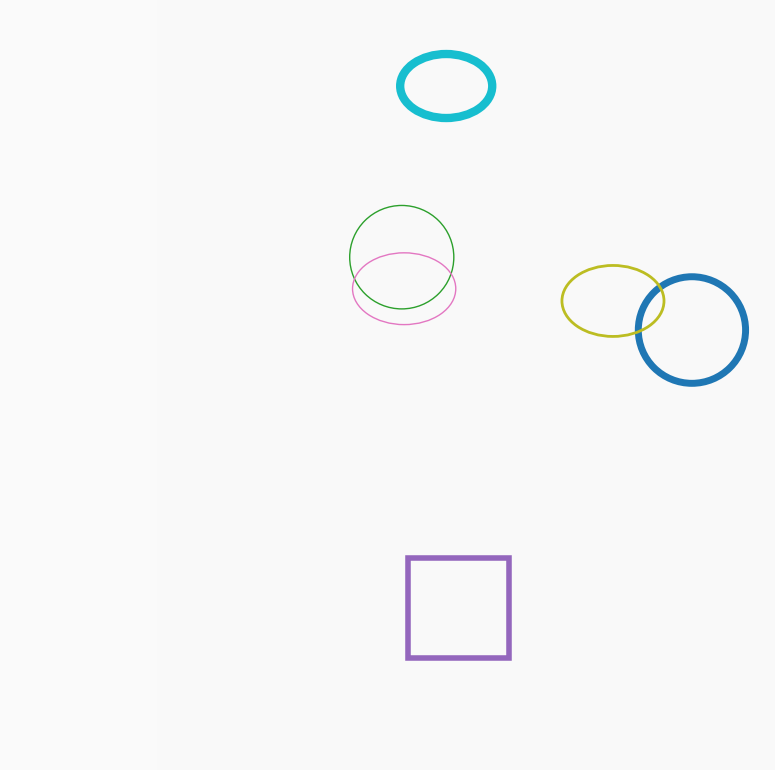[{"shape": "circle", "thickness": 2.5, "radius": 0.35, "center": [0.893, 0.571]}, {"shape": "circle", "thickness": 0.5, "radius": 0.34, "center": [0.518, 0.666]}, {"shape": "square", "thickness": 2, "radius": 0.33, "center": [0.592, 0.21]}, {"shape": "oval", "thickness": 0.5, "radius": 0.33, "center": [0.521, 0.625]}, {"shape": "oval", "thickness": 1, "radius": 0.33, "center": [0.791, 0.609]}, {"shape": "oval", "thickness": 3, "radius": 0.3, "center": [0.576, 0.888]}]